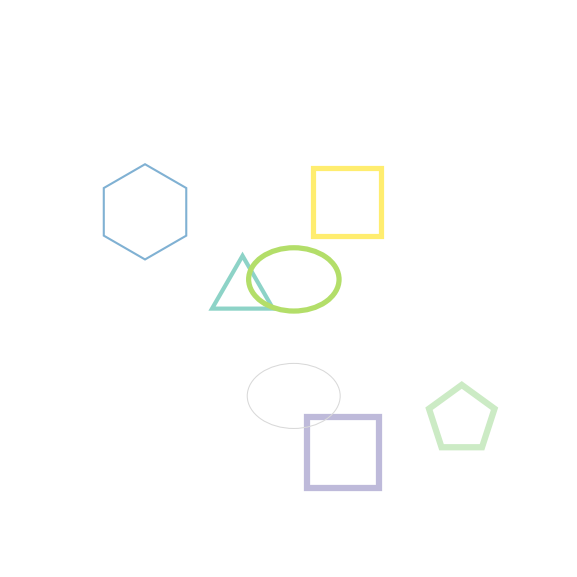[{"shape": "triangle", "thickness": 2, "radius": 0.3, "center": [0.42, 0.495]}, {"shape": "square", "thickness": 3, "radius": 0.31, "center": [0.594, 0.216]}, {"shape": "hexagon", "thickness": 1, "radius": 0.41, "center": [0.251, 0.632]}, {"shape": "oval", "thickness": 2.5, "radius": 0.39, "center": [0.509, 0.515]}, {"shape": "oval", "thickness": 0.5, "radius": 0.4, "center": [0.509, 0.314]}, {"shape": "pentagon", "thickness": 3, "radius": 0.3, "center": [0.8, 0.273]}, {"shape": "square", "thickness": 2.5, "radius": 0.29, "center": [0.6, 0.649]}]